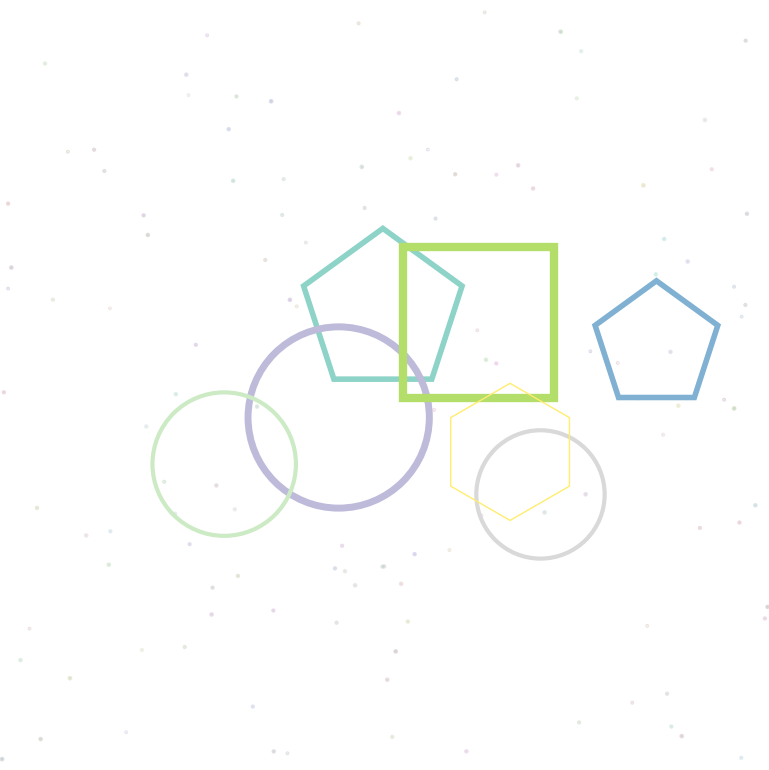[{"shape": "pentagon", "thickness": 2, "radius": 0.54, "center": [0.497, 0.595]}, {"shape": "circle", "thickness": 2.5, "radius": 0.59, "center": [0.44, 0.458]}, {"shape": "pentagon", "thickness": 2, "radius": 0.42, "center": [0.853, 0.552]}, {"shape": "square", "thickness": 3, "radius": 0.49, "center": [0.621, 0.581]}, {"shape": "circle", "thickness": 1.5, "radius": 0.42, "center": [0.702, 0.358]}, {"shape": "circle", "thickness": 1.5, "radius": 0.47, "center": [0.291, 0.397]}, {"shape": "hexagon", "thickness": 0.5, "radius": 0.45, "center": [0.662, 0.413]}]